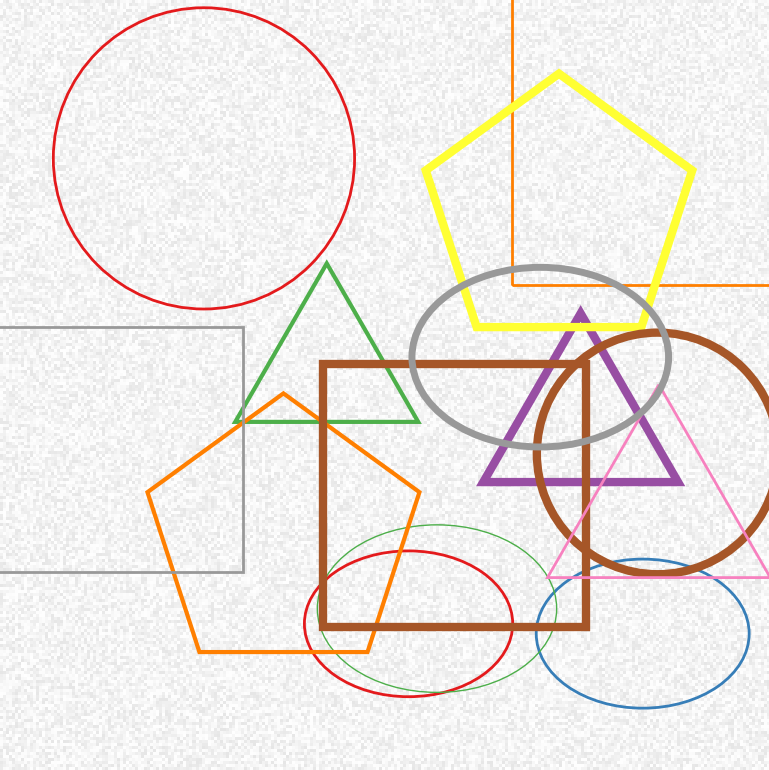[{"shape": "oval", "thickness": 1, "radius": 0.68, "center": [0.531, 0.19]}, {"shape": "circle", "thickness": 1, "radius": 0.98, "center": [0.265, 0.794]}, {"shape": "oval", "thickness": 1, "radius": 0.69, "center": [0.835, 0.177]}, {"shape": "triangle", "thickness": 1.5, "radius": 0.69, "center": [0.424, 0.521]}, {"shape": "oval", "thickness": 0.5, "radius": 0.78, "center": [0.568, 0.21]}, {"shape": "triangle", "thickness": 3, "radius": 0.73, "center": [0.754, 0.447]}, {"shape": "pentagon", "thickness": 1.5, "radius": 0.93, "center": [0.368, 0.303]}, {"shape": "square", "thickness": 1, "radius": 0.96, "center": [0.856, 0.821]}, {"shape": "pentagon", "thickness": 3, "radius": 0.91, "center": [0.726, 0.722]}, {"shape": "circle", "thickness": 3, "radius": 0.78, "center": [0.854, 0.411]}, {"shape": "square", "thickness": 3, "radius": 0.85, "center": [0.59, 0.357]}, {"shape": "triangle", "thickness": 1, "radius": 0.84, "center": [0.856, 0.333]}, {"shape": "square", "thickness": 1, "radius": 0.79, "center": [0.157, 0.416]}, {"shape": "oval", "thickness": 2.5, "radius": 0.83, "center": [0.702, 0.536]}]